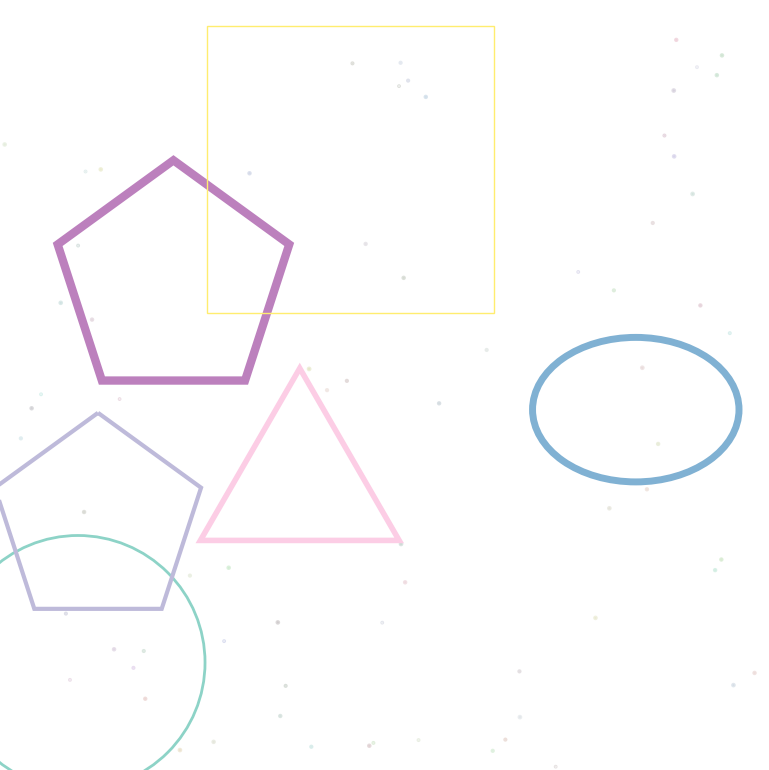[{"shape": "circle", "thickness": 1, "radius": 0.82, "center": [0.101, 0.14]}, {"shape": "pentagon", "thickness": 1.5, "radius": 0.7, "center": [0.127, 0.323]}, {"shape": "oval", "thickness": 2.5, "radius": 0.67, "center": [0.826, 0.468]}, {"shape": "triangle", "thickness": 2, "radius": 0.75, "center": [0.389, 0.373]}, {"shape": "pentagon", "thickness": 3, "radius": 0.79, "center": [0.225, 0.634]}, {"shape": "square", "thickness": 0.5, "radius": 0.93, "center": [0.455, 0.78]}]